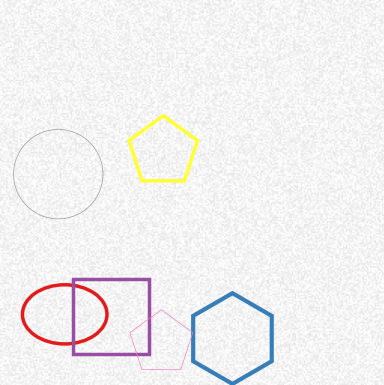[{"shape": "oval", "thickness": 2.5, "radius": 0.55, "center": [0.168, 0.184]}, {"shape": "hexagon", "thickness": 3, "radius": 0.59, "center": [0.604, 0.121]}, {"shape": "square", "thickness": 2.5, "radius": 0.49, "center": [0.288, 0.178]}, {"shape": "pentagon", "thickness": 2.5, "radius": 0.47, "center": [0.424, 0.606]}, {"shape": "pentagon", "thickness": 0.5, "radius": 0.43, "center": [0.419, 0.109]}, {"shape": "circle", "thickness": 0.5, "radius": 0.58, "center": [0.151, 0.548]}]